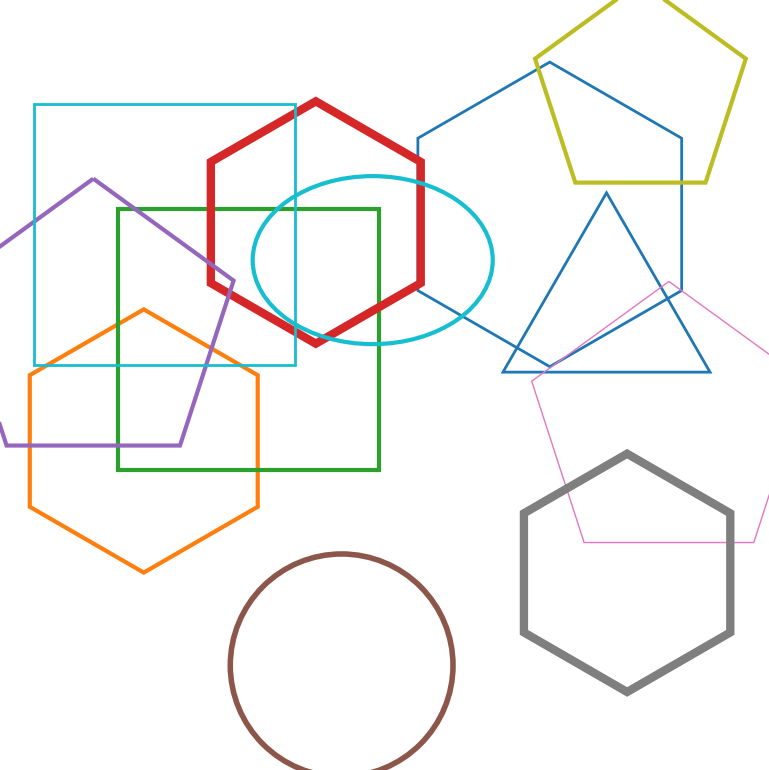[{"shape": "hexagon", "thickness": 1, "radius": 0.99, "center": [0.714, 0.722]}, {"shape": "triangle", "thickness": 1, "radius": 0.78, "center": [0.788, 0.594]}, {"shape": "hexagon", "thickness": 1.5, "radius": 0.85, "center": [0.187, 0.427]}, {"shape": "square", "thickness": 1.5, "radius": 0.85, "center": [0.323, 0.559]}, {"shape": "hexagon", "thickness": 3, "radius": 0.79, "center": [0.41, 0.711]}, {"shape": "pentagon", "thickness": 1.5, "radius": 0.96, "center": [0.121, 0.576]}, {"shape": "circle", "thickness": 2, "radius": 0.72, "center": [0.444, 0.136]}, {"shape": "pentagon", "thickness": 0.5, "radius": 0.94, "center": [0.869, 0.447]}, {"shape": "hexagon", "thickness": 3, "radius": 0.77, "center": [0.814, 0.256]}, {"shape": "pentagon", "thickness": 1.5, "radius": 0.72, "center": [0.832, 0.879]}, {"shape": "square", "thickness": 1, "radius": 0.85, "center": [0.213, 0.696]}, {"shape": "oval", "thickness": 1.5, "radius": 0.78, "center": [0.484, 0.662]}]